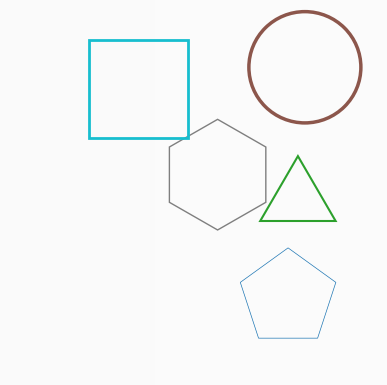[{"shape": "pentagon", "thickness": 0.5, "radius": 0.65, "center": [0.743, 0.227]}, {"shape": "triangle", "thickness": 1.5, "radius": 0.56, "center": [0.769, 0.482]}, {"shape": "circle", "thickness": 2.5, "radius": 0.72, "center": [0.787, 0.825]}, {"shape": "hexagon", "thickness": 1, "radius": 0.72, "center": [0.562, 0.546]}, {"shape": "square", "thickness": 2, "radius": 0.64, "center": [0.357, 0.768]}]